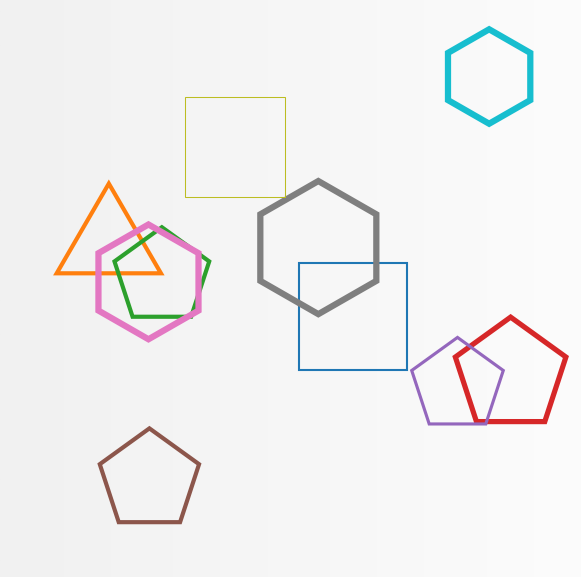[{"shape": "square", "thickness": 1, "radius": 0.46, "center": [0.608, 0.452]}, {"shape": "triangle", "thickness": 2, "radius": 0.52, "center": [0.187, 0.578]}, {"shape": "pentagon", "thickness": 2, "radius": 0.43, "center": [0.278, 0.52]}, {"shape": "pentagon", "thickness": 2.5, "radius": 0.5, "center": [0.878, 0.35]}, {"shape": "pentagon", "thickness": 1.5, "radius": 0.41, "center": [0.787, 0.332]}, {"shape": "pentagon", "thickness": 2, "radius": 0.45, "center": [0.257, 0.168]}, {"shape": "hexagon", "thickness": 3, "radius": 0.5, "center": [0.255, 0.511]}, {"shape": "hexagon", "thickness": 3, "radius": 0.58, "center": [0.548, 0.57]}, {"shape": "square", "thickness": 0.5, "radius": 0.43, "center": [0.405, 0.745]}, {"shape": "hexagon", "thickness": 3, "radius": 0.41, "center": [0.842, 0.867]}]